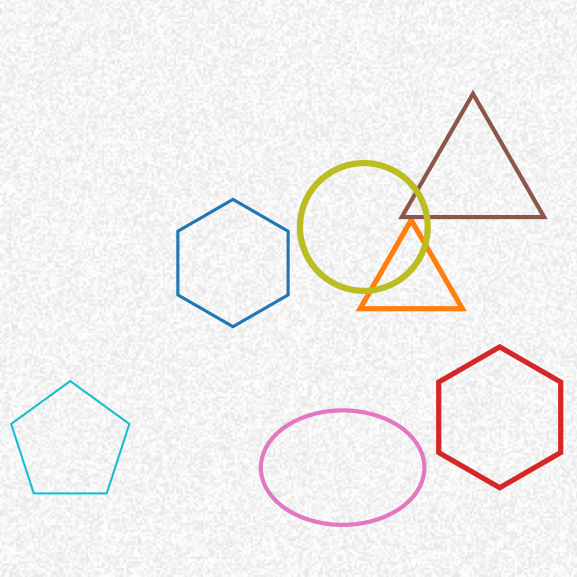[{"shape": "hexagon", "thickness": 1.5, "radius": 0.55, "center": [0.403, 0.544]}, {"shape": "triangle", "thickness": 2.5, "radius": 0.51, "center": [0.712, 0.516]}, {"shape": "hexagon", "thickness": 2.5, "radius": 0.61, "center": [0.865, 0.277]}, {"shape": "triangle", "thickness": 2, "radius": 0.71, "center": [0.819, 0.694]}, {"shape": "oval", "thickness": 2, "radius": 0.71, "center": [0.593, 0.189]}, {"shape": "circle", "thickness": 3, "radius": 0.55, "center": [0.63, 0.606]}, {"shape": "pentagon", "thickness": 1, "radius": 0.54, "center": [0.122, 0.232]}]